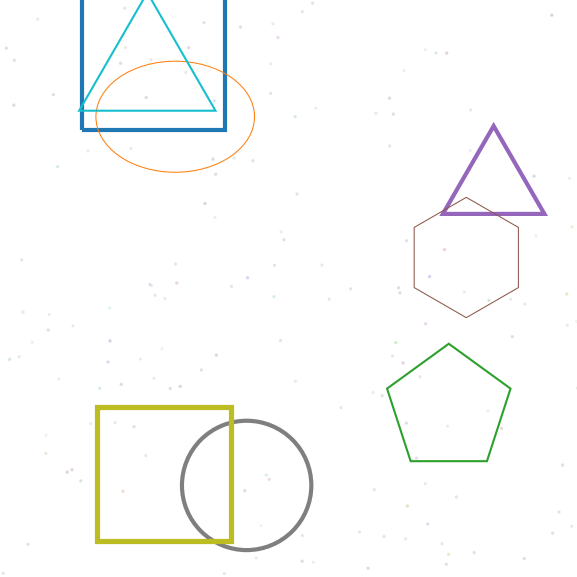[{"shape": "square", "thickness": 2, "radius": 0.62, "center": [0.266, 0.898]}, {"shape": "oval", "thickness": 0.5, "radius": 0.69, "center": [0.303, 0.797]}, {"shape": "pentagon", "thickness": 1, "radius": 0.56, "center": [0.777, 0.291]}, {"shape": "triangle", "thickness": 2, "radius": 0.51, "center": [0.855, 0.679]}, {"shape": "hexagon", "thickness": 0.5, "radius": 0.52, "center": [0.807, 0.553]}, {"shape": "circle", "thickness": 2, "radius": 0.56, "center": [0.427, 0.159]}, {"shape": "square", "thickness": 2.5, "radius": 0.58, "center": [0.284, 0.178]}, {"shape": "triangle", "thickness": 1, "radius": 0.68, "center": [0.255, 0.876]}]